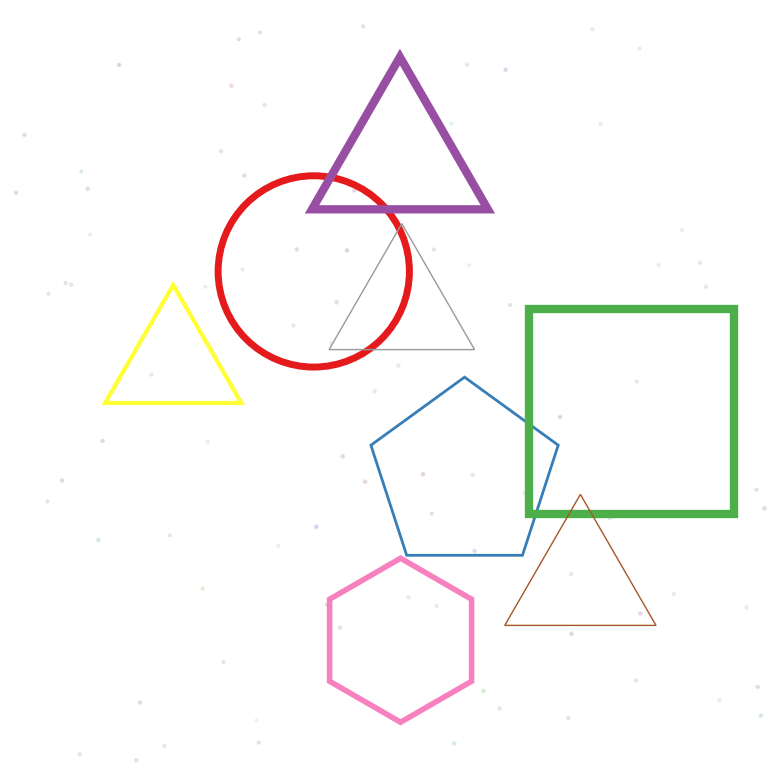[{"shape": "circle", "thickness": 2.5, "radius": 0.62, "center": [0.407, 0.648]}, {"shape": "pentagon", "thickness": 1, "radius": 0.64, "center": [0.603, 0.382]}, {"shape": "square", "thickness": 3, "radius": 0.66, "center": [0.82, 0.465]}, {"shape": "triangle", "thickness": 3, "radius": 0.66, "center": [0.519, 0.794]}, {"shape": "triangle", "thickness": 1.5, "radius": 0.51, "center": [0.225, 0.528]}, {"shape": "triangle", "thickness": 0.5, "radius": 0.57, "center": [0.754, 0.245]}, {"shape": "hexagon", "thickness": 2, "radius": 0.53, "center": [0.52, 0.169]}, {"shape": "triangle", "thickness": 0.5, "radius": 0.55, "center": [0.522, 0.601]}]